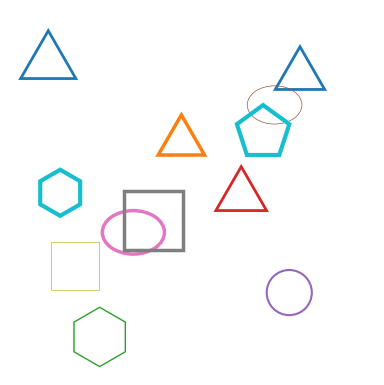[{"shape": "triangle", "thickness": 2, "radius": 0.37, "center": [0.779, 0.805]}, {"shape": "triangle", "thickness": 2, "radius": 0.41, "center": [0.125, 0.837]}, {"shape": "triangle", "thickness": 2.5, "radius": 0.35, "center": [0.471, 0.632]}, {"shape": "hexagon", "thickness": 1, "radius": 0.39, "center": [0.259, 0.125]}, {"shape": "triangle", "thickness": 2, "radius": 0.38, "center": [0.627, 0.491]}, {"shape": "circle", "thickness": 1.5, "radius": 0.29, "center": [0.751, 0.24]}, {"shape": "oval", "thickness": 0.5, "radius": 0.35, "center": [0.713, 0.727]}, {"shape": "oval", "thickness": 2.5, "radius": 0.4, "center": [0.346, 0.396]}, {"shape": "square", "thickness": 2.5, "radius": 0.38, "center": [0.399, 0.428]}, {"shape": "square", "thickness": 0.5, "radius": 0.31, "center": [0.196, 0.31]}, {"shape": "pentagon", "thickness": 3, "radius": 0.36, "center": [0.683, 0.655]}, {"shape": "hexagon", "thickness": 3, "radius": 0.3, "center": [0.156, 0.499]}]